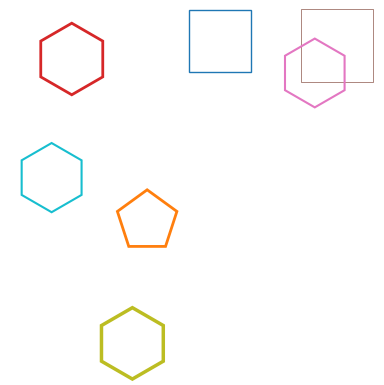[{"shape": "square", "thickness": 1, "radius": 0.4, "center": [0.57, 0.893]}, {"shape": "pentagon", "thickness": 2, "radius": 0.41, "center": [0.382, 0.426]}, {"shape": "hexagon", "thickness": 2, "radius": 0.46, "center": [0.186, 0.847]}, {"shape": "square", "thickness": 0.5, "radius": 0.47, "center": [0.875, 0.882]}, {"shape": "hexagon", "thickness": 1.5, "radius": 0.45, "center": [0.818, 0.81]}, {"shape": "hexagon", "thickness": 2.5, "radius": 0.46, "center": [0.344, 0.108]}, {"shape": "hexagon", "thickness": 1.5, "radius": 0.45, "center": [0.134, 0.539]}]